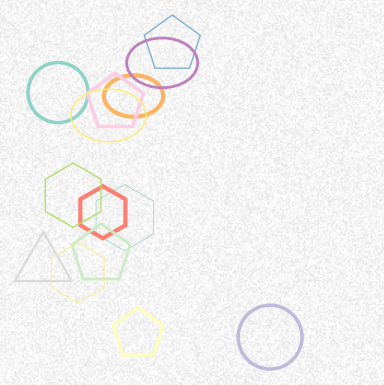[{"shape": "circle", "thickness": 2.5, "radius": 0.39, "center": [0.151, 0.76]}, {"shape": "hexagon", "thickness": 0.5, "radius": 0.43, "center": [0.324, 0.435]}, {"shape": "pentagon", "thickness": 2, "radius": 0.34, "center": [0.359, 0.133]}, {"shape": "circle", "thickness": 2.5, "radius": 0.41, "center": [0.702, 0.124]}, {"shape": "hexagon", "thickness": 3, "radius": 0.34, "center": [0.267, 0.449]}, {"shape": "pentagon", "thickness": 1, "radius": 0.38, "center": [0.447, 0.885]}, {"shape": "oval", "thickness": 3, "radius": 0.38, "center": [0.347, 0.751]}, {"shape": "hexagon", "thickness": 1, "radius": 0.42, "center": [0.19, 0.493]}, {"shape": "pentagon", "thickness": 2.5, "radius": 0.38, "center": [0.299, 0.733]}, {"shape": "triangle", "thickness": 1.5, "radius": 0.43, "center": [0.112, 0.313]}, {"shape": "oval", "thickness": 2, "radius": 0.46, "center": [0.421, 0.837]}, {"shape": "pentagon", "thickness": 2, "radius": 0.4, "center": [0.263, 0.34]}, {"shape": "hexagon", "thickness": 0.5, "radius": 0.39, "center": [0.202, 0.292]}, {"shape": "oval", "thickness": 1, "radius": 0.49, "center": [0.282, 0.7]}]